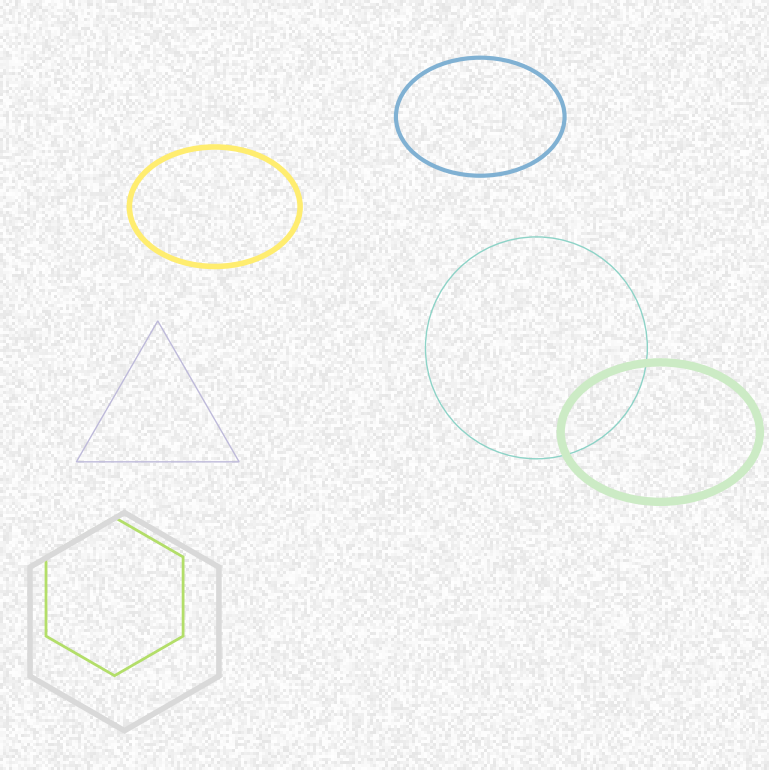[{"shape": "circle", "thickness": 0.5, "radius": 0.72, "center": [0.697, 0.548]}, {"shape": "triangle", "thickness": 0.5, "radius": 0.61, "center": [0.205, 0.461]}, {"shape": "oval", "thickness": 1.5, "radius": 0.55, "center": [0.624, 0.848]}, {"shape": "hexagon", "thickness": 1, "radius": 0.51, "center": [0.149, 0.225]}, {"shape": "hexagon", "thickness": 2, "radius": 0.71, "center": [0.162, 0.193]}, {"shape": "oval", "thickness": 3, "radius": 0.65, "center": [0.858, 0.439]}, {"shape": "oval", "thickness": 2, "radius": 0.55, "center": [0.279, 0.732]}]